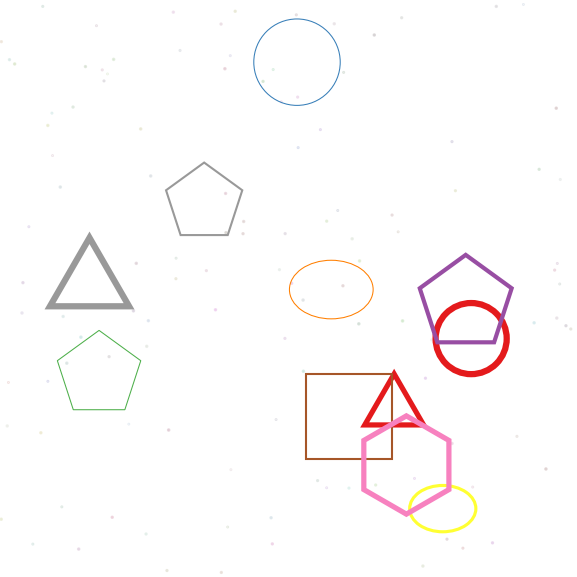[{"shape": "triangle", "thickness": 2.5, "radius": 0.29, "center": [0.683, 0.293]}, {"shape": "circle", "thickness": 3, "radius": 0.31, "center": [0.816, 0.413]}, {"shape": "circle", "thickness": 0.5, "radius": 0.37, "center": [0.514, 0.891]}, {"shape": "pentagon", "thickness": 0.5, "radius": 0.38, "center": [0.172, 0.351]}, {"shape": "pentagon", "thickness": 2, "radius": 0.42, "center": [0.806, 0.474]}, {"shape": "oval", "thickness": 0.5, "radius": 0.36, "center": [0.574, 0.498]}, {"shape": "oval", "thickness": 1.5, "radius": 0.29, "center": [0.767, 0.118]}, {"shape": "square", "thickness": 1, "radius": 0.37, "center": [0.604, 0.278]}, {"shape": "hexagon", "thickness": 2.5, "radius": 0.43, "center": [0.704, 0.194]}, {"shape": "pentagon", "thickness": 1, "radius": 0.35, "center": [0.354, 0.648]}, {"shape": "triangle", "thickness": 3, "radius": 0.4, "center": [0.155, 0.508]}]